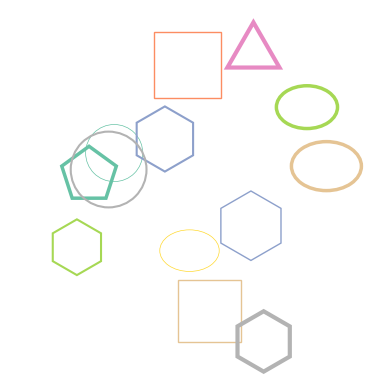[{"shape": "circle", "thickness": 0.5, "radius": 0.37, "center": [0.297, 0.602]}, {"shape": "pentagon", "thickness": 2.5, "radius": 0.37, "center": [0.231, 0.546]}, {"shape": "square", "thickness": 1, "radius": 0.43, "center": [0.487, 0.831]}, {"shape": "hexagon", "thickness": 1, "radius": 0.45, "center": [0.652, 0.414]}, {"shape": "hexagon", "thickness": 1.5, "radius": 0.42, "center": [0.428, 0.639]}, {"shape": "triangle", "thickness": 3, "radius": 0.39, "center": [0.658, 0.864]}, {"shape": "oval", "thickness": 2.5, "radius": 0.4, "center": [0.797, 0.722]}, {"shape": "hexagon", "thickness": 1.5, "radius": 0.36, "center": [0.2, 0.358]}, {"shape": "oval", "thickness": 0.5, "radius": 0.39, "center": [0.492, 0.349]}, {"shape": "oval", "thickness": 2.5, "radius": 0.45, "center": [0.848, 0.569]}, {"shape": "square", "thickness": 1, "radius": 0.41, "center": [0.544, 0.192]}, {"shape": "circle", "thickness": 1.5, "radius": 0.49, "center": [0.282, 0.56]}, {"shape": "hexagon", "thickness": 3, "radius": 0.39, "center": [0.685, 0.113]}]